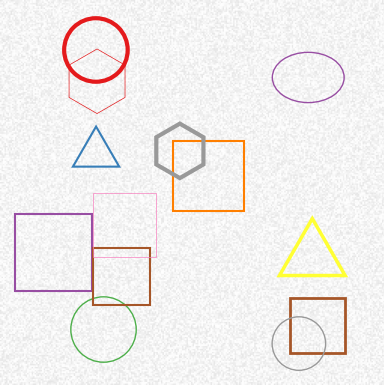[{"shape": "hexagon", "thickness": 0.5, "radius": 0.42, "center": [0.252, 0.789]}, {"shape": "circle", "thickness": 3, "radius": 0.41, "center": [0.249, 0.87]}, {"shape": "triangle", "thickness": 1.5, "radius": 0.35, "center": [0.25, 0.602]}, {"shape": "circle", "thickness": 1, "radius": 0.42, "center": [0.269, 0.144]}, {"shape": "square", "thickness": 1.5, "radius": 0.5, "center": [0.139, 0.345]}, {"shape": "oval", "thickness": 1, "radius": 0.47, "center": [0.801, 0.799]}, {"shape": "square", "thickness": 1.5, "radius": 0.46, "center": [0.541, 0.543]}, {"shape": "triangle", "thickness": 2.5, "radius": 0.49, "center": [0.811, 0.334]}, {"shape": "square", "thickness": 2, "radius": 0.36, "center": [0.826, 0.156]}, {"shape": "square", "thickness": 1.5, "radius": 0.37, "center": [0.315, 0.282]}, {"shape": "square", "thickness": 0.5, "radius": 0.41, "center": [0.323, 0.417]}, {"shape": "circle", "thickness": 1, "radius": 0.35, "center": [0.776, 0.108]}, {"shape": "hexagon", "thickness": 3, "radius": 0.35, "center": [0.467, 0.608]}]